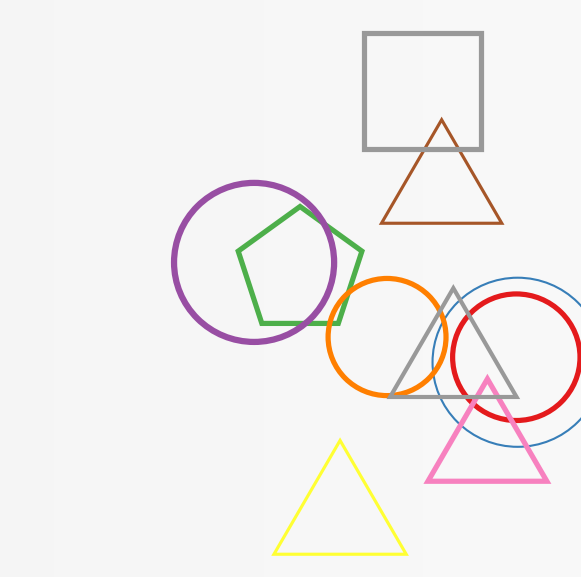[{"shape": "circle", "thickness": 2.5, "radius": 0.55, "center": [0.888, 0.381]}, {"shape": "circle", "thickness": 1, "radius": 0.73, "center": [0.891, 0.372]}, {"shape": "pentagon", "thickness": 2.5, "radius": 0.56, "center": [0.516, 0.53]}, {"shape": "circle", "thickness": 3, "radius": 0.69, "center": [0.437, 0.545]}, {"shape": "circle", "thickness": 2.5, "radius": 0.51, "center": [0.666, 0.416]}, {"shape": "triangle", "thickness": 1.5, "radius": 0.66, "center": [0.585, 0.105]}, {"shape": "triangle", "thickness": 1.5, "radius": 0.6, "center": [0.76, 0.672]}, {"shape": "triangle", "thickness": 2.5, "radius": 0.59, "center": [0.839, 0.225]}, {"shape": "triangle", "thickness": 2, "radius": 0.63, "center": [0.78, 0.375]}, {"shape": "square", "thickness": 2.5, "radius": 0.5, "center": [0.727, 0.842]}]